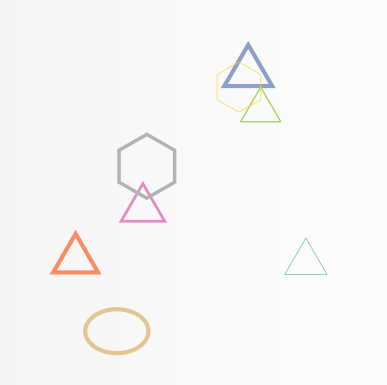[{"shape": "triangle", "thickness": 0.5, "radius": 0.32, "center": [0.789, 0.318]}, {"shape": "triangle", "thickness": 3, "radius": 0.33, "center": [0.195, 0.326]}, {"shape": "triangle", "thickness": 3, "radius": 0.36, "center": [0.641, 0.812]}, {"shape": "triangle", "thickness": 2, "radius": 0.33, "center": [0.369, 0.458]}, {"shape": "triangle", "thickness": 1, "radius": 0.3, "center": [0.673, 0.714]}, {"shape": "hexagon", "thickness": 0.5, "radius": 0.33, "center": [0.617, 0.774]}, {"shape": "oval", "thickness": 3, "radius": 0.41, "center": [0.301, 0.14]}, {"shape": "hexagon", "thickness": 2.5, "radius": 0.41, "center": [0.379, 0.568]}]